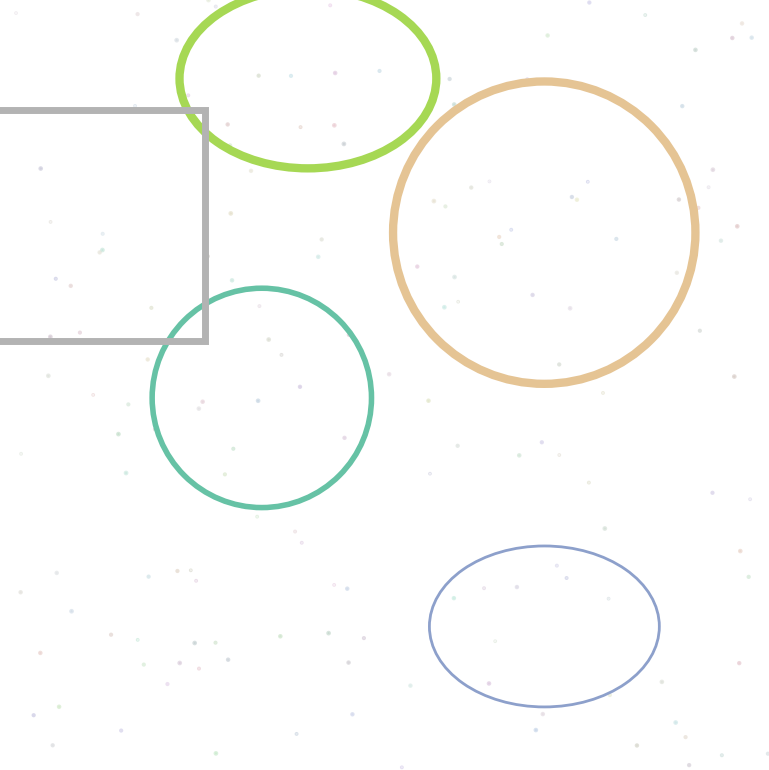[{"shape": "circle", "thickness": 2, "radius": 0.71, "center": [0.34, 0.483]}, {"shape": "oval", "thickness": 1, "radius": 0.75, "center": [0.707, 0.186]}, {"shape": "oval", "thickness": 3, "radius": 0.83, "center": [0.4, 0.898]}, {"shape": "circle", "thickness": 3, "radius": 0.98, "center": [0.707, 0.698]}, {"shape": "square", "thickness": 2.5, "radius": 0.75, "center": [0.117, 0.707]}]